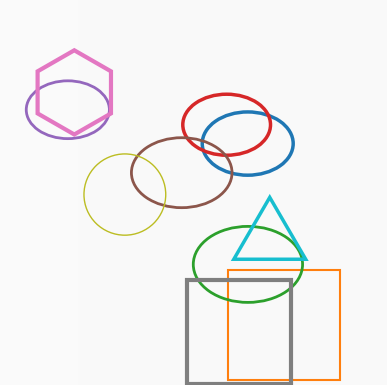[{"shape": "oval", "thickness": 2.5, "radius": 0.59, "center": [0.639, 0.627]}, {"shape": "square", "thickness": 1.5, "radius": 0.72, "center": [0.733, 0.156]}, {"shape": "oval", "thickness": 2, "radius": 0.71, "center": [0.64, 0.313]}, {"shape": "oval", "thickness": 2.5, "radius": 0.57, "center": [0.585, 0.676]}, {"shape": "oval", "thickness": 2, "radius": 0.54, "center": [0.175, 0.715]}, {"shape": "oval", "thickness": 2, "radius": 0.65, "center": [0.469, 0.551]}, {"shape": "hexagon", "thickness": 3, "radius": 0.55, "center": [0.192, 0.76]}, {"shape": "square", "thickness": 3, "radius": 0.67, "center": [0.616, 0.138]}, {"shape": "circle", "thickness": 1, "radius": 0.53, "center": [0.322, 0.495]}, {"shape": "triangle", "thickness": 2.5, "radius": 0.54, "center": [0.696, 0.38]}]